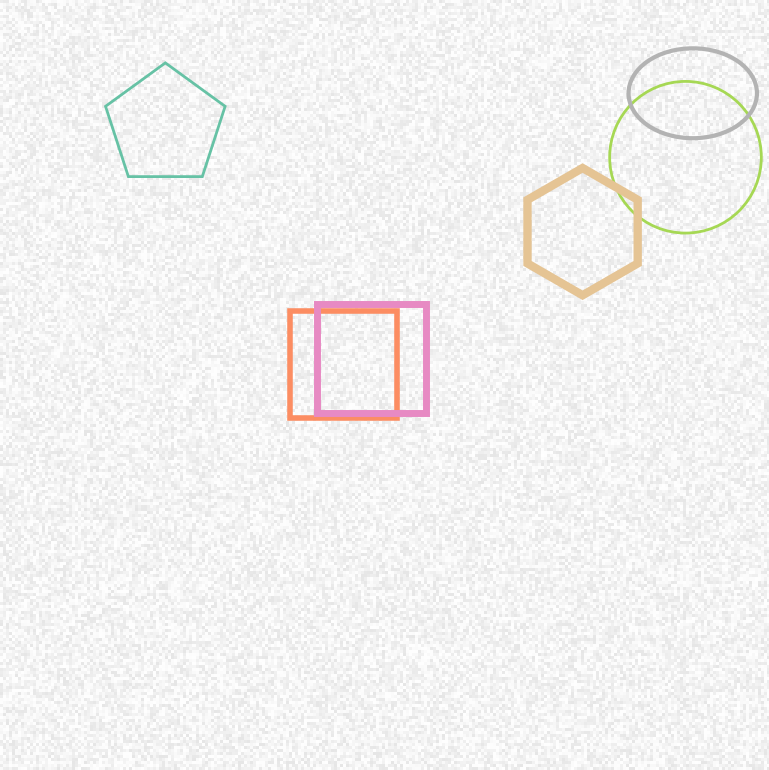[{"shape": "pentagon", "thickness": 1, "radius": 0.41, "center": [0.215, 0.837]}, {"shape": "square", "thickness": 2, "radius": 0.35, "center": [0.446, 0.526]}, {"shape": "square", "thickness": 2.5, "radius": 0.35, "center": [0.483, 0.535]}, {"shape": "circle", "thickness": 1, "radius": 0.49, "center": [0.89, 0.796]}, {"shape": "hexagon", "thickness": 3, "radius": 0.41, "center": [0.757, 0.699]}, {"shape": "oval", "thickness": 1.5, "radius": 0.42, "center": [0.9, 0.879]}]